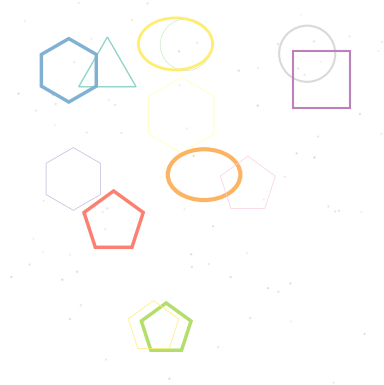[{"shape": "triangle", "thickness": 1, "radius": 0.43, "center": [0.279, 0.818]}, {"shape": "hexagon", "thickness": 0.5, "radius": 0.49, "center": [0.471, 0.701]}, {"shape": "hexagon", "thickness": 0.5, "radius": 0.41, "center": [0.19, 0.535]}, {"shape": "pentagon", "thickness": 2.5, "radius": 0.4, "center": [0.295, 0.423]}, {"shape": "hexagon", "thickness": 2.5, "radius": 0.41, "center": [0.179, 0.817]}, {"shape": "oval", "thickness": 3, "radius": 0.47, "center": [0.53, 0.546]}, {"shape": "pentagon", "thickness": 2.5, "radius": 0.34, "center": [0.432, 0.145]}, {"shape": "pentagon", "thickness": 0.5, "radius": 0.38, "center": [0.644, 0.519]}, {"shape": "circle", "thickness": 1.5, "radius": 0.36, "center": [0.798, 0.86]}, {"shape": "square", "thickness": 1.5, "radius": 0.37, "center": [0.835, 0.794]}, {"shape": "circle", "thickness": 0.5, "radius": 0.34, "center": [0.483, 0.884]}, {"shape": "oval", "thickness": 2, "radius": 0.48, "center": [0.456, 0.886]}, {"shape": "pentagon", "thickness": 0.5, "radius": 0.35, "center": [0.399, 0.15]}]